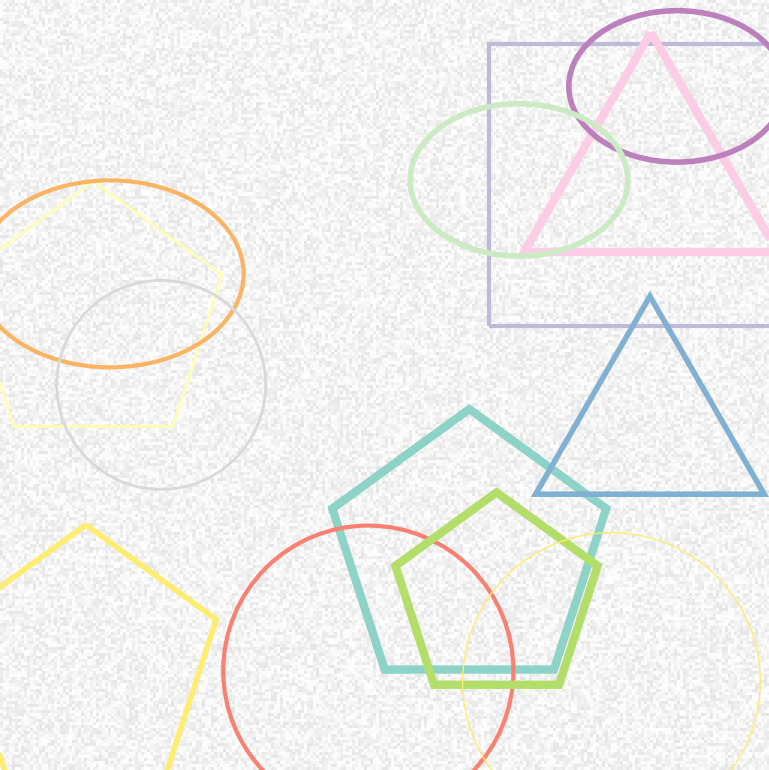[{"shape": "pentagon", "thickness": 3, "radius": 0.93, "center": [0.609, 0.282]}, {"shape": "pentagon", "thickness": 1, "radius": 0.88, "center": [0.121, 0.588]}, {"shape": "square", "thickness": 1.5, "radius": 0.91, "center": [0.818, 0.76]}, {"shape": "circle", "thickness": 1.5, "radius": 0.94, "center": [0.478, 0.129]}, {"shape": "triangle", "thickness": 2, "radius": 0.86, "center": [0.844, 0.444]}, {"shape": "oval", "thickness": 1.5, "radius": 0.87, "center": [0.143, 0.644]}, {"shape": "pentagon", "thickness": 3, "radius": 0.69, "center": [0.645, 0.222]}, {"shape": "triangle", "thickness": 3, "radius": 0.95, "center": [0.845, 0.768]}, {"shape": "circle", "thickness": 1, "radius": 0.68, "center": [0.209, 0.5]}, {"shape": "oval", "thickness": 2, "radius": 0.7, "center": [0.879, 0.888]}, {"shape": "oval", "thickness": 2, "radius": 0.71, "center": [0.674, 0.766]}, {"shape": "circle", "thickness": 0.5, "radius": 0.97, "center": [0.794, 0.115]}, {"shape": "pentagon", "thickness": 2, "radius": 0.89, "center": [0.112, 0.14]}]